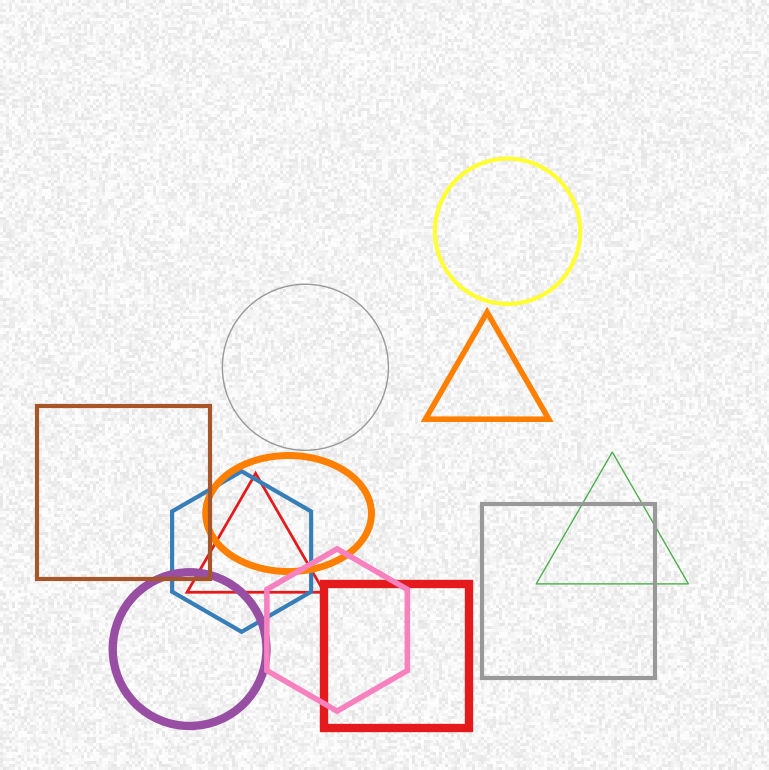[{"shape": "triangle", "thickness": 1, "radius": 0.51, "center": [0.332, 0.282]}, {"shape": "square", "thickness": 3, "radius": 0.47, "center": [0.515, 0.148]}, {"shape": "hexagon", "thickness": 1.5, "radius": 0.52, "center": [0.314, 0.284]}, {"shape": "triangle", "thickness": 0.5, "radius": 0.57, "center": [0.795, 0.299]}, {"shape": "circle", "thickness": 3, "radius": 0.5, "center": [0.246, 0.157]}, {"shape": "triangle", "thickness": 2, "radius": 0.46, "center": [0.633, 0.502]}, {"shape": "oval", "thickness": 2.5, "radius": 0.54, "center": [0.375, 0.333]}, {"shape": "circle", "thickness": 1.5, "radius": 0.47, "center": [0.659, 0.7]}, {"shape": "square", "thickness": 1.5, "radius": 0.56, "center": [0.16, 0.36]}, {"shape": "hexagon", "thickness": 2, "radius": 0.53, "center": [0.438, 0.182]}, {"shape": "circle", "thickness": 0.5, "radius": 0.54, "center": [0.397, 0.523]}, {"shape": "square", "thickness": 1.5, "radius": 0.56, "center": [0.738, 0.232]}]